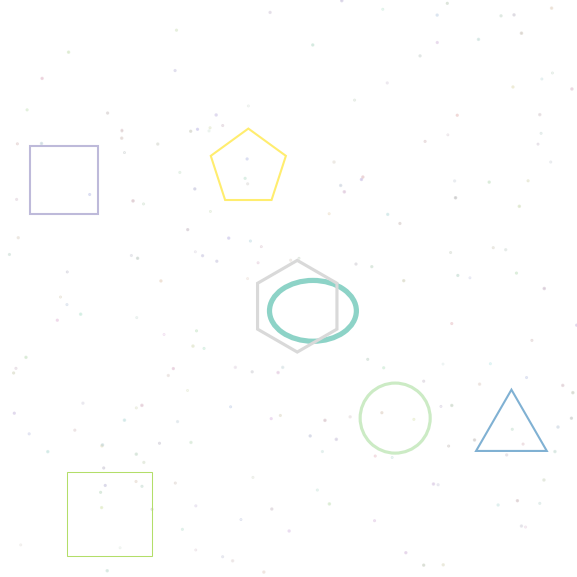[{"shape": "oval", "thickness": 2.5, "radius": 0.38, "center": [0.542, 0.461]}, {"shape": "square", "thickness": 1, "radius": 0.29, "center": [0.111, 0.688]}, {"shape": "triangle", "thickness": 1, "radius": 0.35, "center": [0.886, 0.254]}, {"shape": "square", "thickness": 0.5, "radius": 0.36, "center": [0.19, 0.109]}, {"shape": "hexagon", "thickness": 1.5, "radius": 0.4, "center": [0.515, 0.469]}, {"shape": "circle", "thickness": 1.5, "radius": 0.3, "center": [0.684, 0.275]}, {"shape": "pentagon", "thickness": 1, "radius": 0.34, "center": [0.43, 0.708]}]